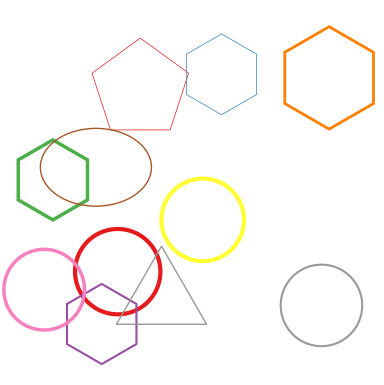[{"shape": "circle", "thickness": 3, "radius": 0.55, "center": [0.306, 0.294]}, {"shape": "pentagon", "thickness": 0.5, "radius": 0.66, "center": [0.364, 0.769]}, {"shape": "hexagon", "thickness": 0.5, "radius": 0.52, "center": [0.575, 0.807]}, {"shape": "hexagon", "thickness": 2.5, "radius": 0.52, "center": [0.137, 0.533]}, {"shape": "hexagon", "thickness": 1.5, "radius": 0.52, "center": [0.264, 0.158]}, {"shape": "hexagon", "thickness": 2, "radius": 0.67, "center": [0.855, 0.798]}, {"shape": "circle", "thickness": 3, "radius": 0.54, "center": [0.527, 0.429]}, {"shape": "oval", "thickness": 1, "radius": 0.72, "center": [0.249, 0.566]}, {"shape": "circle", "thickness": 2.5, "radius": 0.52, "center": [0.115, 0.248]}, {"shape": "circle", "thickness": 1.5, "radius": 0.53, "center": [0.835, 0.207]}, {"shape": "triangle", "thickness": 1, "radius": 0.68, "center": [0.42, 0.225]}]